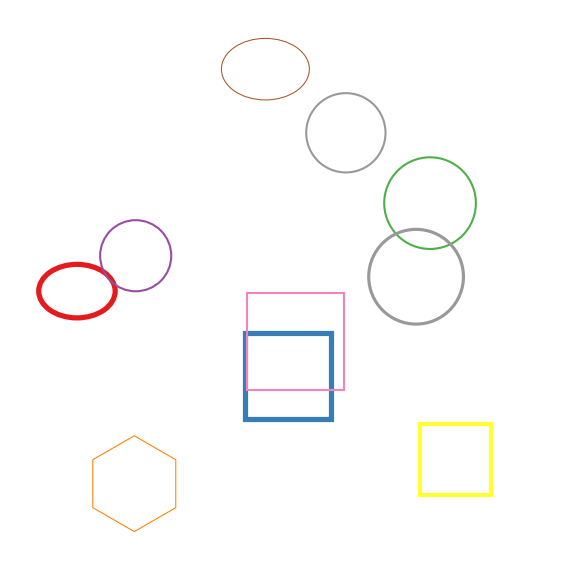[{"shape": "oval", "thickness": 2.5, "radius": 0.33, "center": [0.133, 0.495]}, {"shape": "square", "thickness": 2.5, "radius": 0.37, "center": [0.498, 0.348]}, {"shape": "circle", "thickness": 1, "radius": 0.4, "center": [0.745, 0.647]}, {"shape": "circle", "thickness": 1, "radius": 0.31, "center": [0.235, 0.556]}, {"shape": "hexagon", "thickness": 0.5, "radius": 0.41, "center": [0.233, 0.162]}, {"shape": "square", "thickness": 2, "radius": 0.31, "center": [0.789, 0.204]}, {"shape": "oval", "thickness": 0.5, "radius": 0.38, "center": [0.46, 0.879]}, {"shape": "square", "thickness": 1, "radius": 0.42, "center": [0.511, 0.407]}, {"shape": "circle", "thickness": 1.5, "radius": 0.41, "center": [0.721, 0.52]}, {"shape": "circle", "thickness": 1, "radius": 0.34, "center": [0.599, 0.769]}]